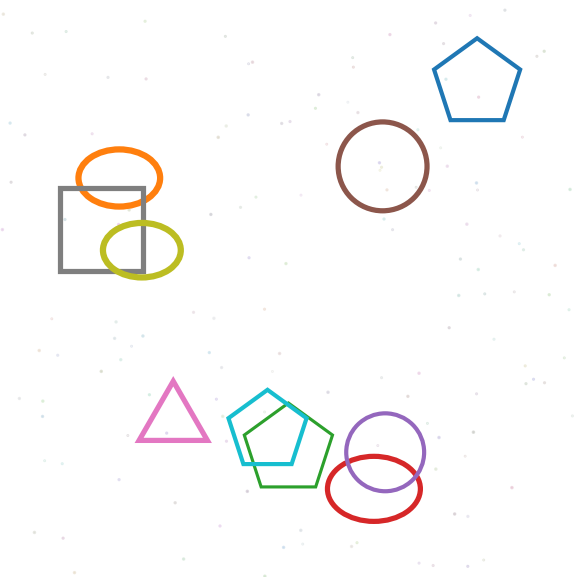[{"shape": "pentagon", "thickness": 2, "radius": 0.39, "center": [0.826, 0.854]}, {"shape": "oval", "thickness": 3, "radius": 0.35, "center": [0.207, 0.691]}, {"shape": "pentagon", "thickness": 1.5, "radius": 0.4, "center": [0.499, 0.221]}, {"shape": "oval", "thickness": 2.5, "radius": 0.4, "center": [0.647, 0.153]}, {"shape": "circle", "thickness": 2, "radius": 0.34, "center": [0.667, 0.216]}, {"shape": "circle", "thickness": 2.5, "radius": 0.38, "center": [0.662, 0.711]}, {"shape": "triangle", "thickness": 2.5, "radius": 0.34, "center": [0.3, 0.271]}, {"shape": "square", "thickness": 2.5, "radius": 0.36, "center": [0.176, 0.602]}, {"shape": "oval", "thickness": 3, "radius": 0.34, "center": [0.246, 0.566]}, {"shape": "pentagon", "thickness": 2, "radius": 0.36, "center": [0.463, 0.253]}]